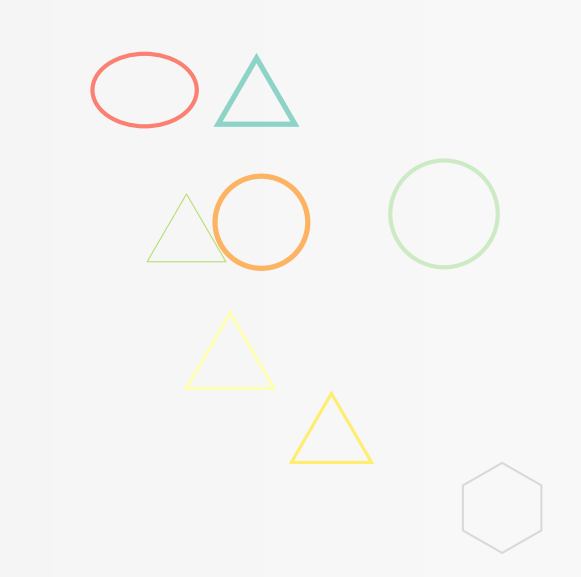[{"shape": "triangle", "thickness": 2.5, "radius": 0.38, "center": [0.441, 0.822]}, {"shape": "triangle", "thickness": 1.5, "radius": 0.44, "center": [0.396, 0.37]}, {"shape": "oval", "thickness": 2, "radius": 0.45, "center": [0.249, 0.843]}, {"shape": "circle", "thickness": 2.5, "radius": 0.4, "center": [0.45, 0.614]}, {"shape": "triangle", "thickness": 0.5, "radius": 0.39, "center": [0.321, 0.585]}, {"shape": "hexagon", "thickness": 1, "radius": 0.39, "center": [0.864, 0.12]}, {"shape": "circle", "thickness": 2, "radius": 0.46, "center": [0.764, 0.629]}, {"shape": "triangle", "thickness": 1.5, "radius": 0.4, "center": [0.57, 0.238]}]